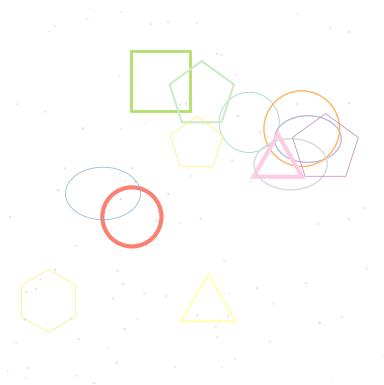[{"shape": "circle", "thickness": 0.5, "radius": 0.39, "center": [0.647, 0.682]}, {"shape": "triangle", "thickness": 1.5, "radius": 0.41, "center": [0.541, 0.206]}, {"shape": "oval", "thickness": 1, "radius": 0.43, "center": [0.8, 0.639]}, {"shape": "circle", "thickness": 3, "radius": 0.38, "center": [0.343, 0.437]}, {"shape": "oval", "thickness": 0.5, "radius": 0.49, "center": [0.267, 0.498]}, {"shape": "circle", "thickness": 1, "radius": 0.49, "center": [0.784, 0.666]}, {"shape": "square", "thickness": 2, "radius": 0.39, "center": [0.417, 0.789]}, {"shape": "triangle", "thickness": 3, "radius": 0.37, "center": [0.722, 0.578]}, {"shape": "oval", "thickness": 1, "radius": 0.47, "center": [0.755, 0.573]}, {"shape": "pentagon", "thickness": 0.5, "radius": 0.45, "center": [0.845, 0.615]}, {"shape": "pentagon", "thickness": 1.5, "radius": 0.44, "center": [0.524, 0.754]}, {"shape": "hexagon", "thickness": 0.5, "radius": 0.41, "center": [0.126, 0.218]}, {"shape": "pentagon", "thickness": 0.5, "radius": 0.36, "center": [0.511, 0.626]}]